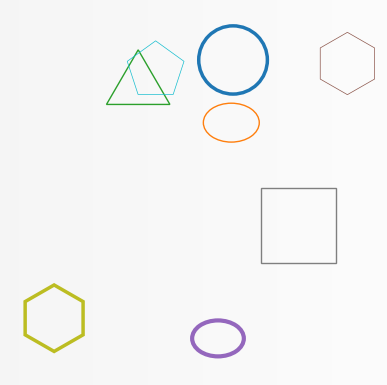[{"shape": "circle", "thickness": 2.5, "radius": 0.44, "center": [0.601, 0.844]}, {"shape": "oval", "thickness": 1, "radius": 0.36, "center": [0.597, 0.681]}, {"shape": "triangle", "thickness": 1, "radius": 0.47, "center": [0.357, 0.776]}, {"shape": "oval", "thickness": 3, "radius": 0.33, "center": [0.563, 0.121]}, {"shape": "hexagon", "thickness": 0.5, "radius": 0.4, "center": [0.897, 0.835]}, {"shape": "square", "thickness": 1, "radius": 0.48, "center": [0.771, 0.414]}, {"shape": "hexagon", "thickness": 2.5, "radius": 0.43, "center": [0.14, 0.174]}, {"shape": "pentagon", "thickness": 0.5, "radius": 0.38, "center": [0.402, 0.817]}]